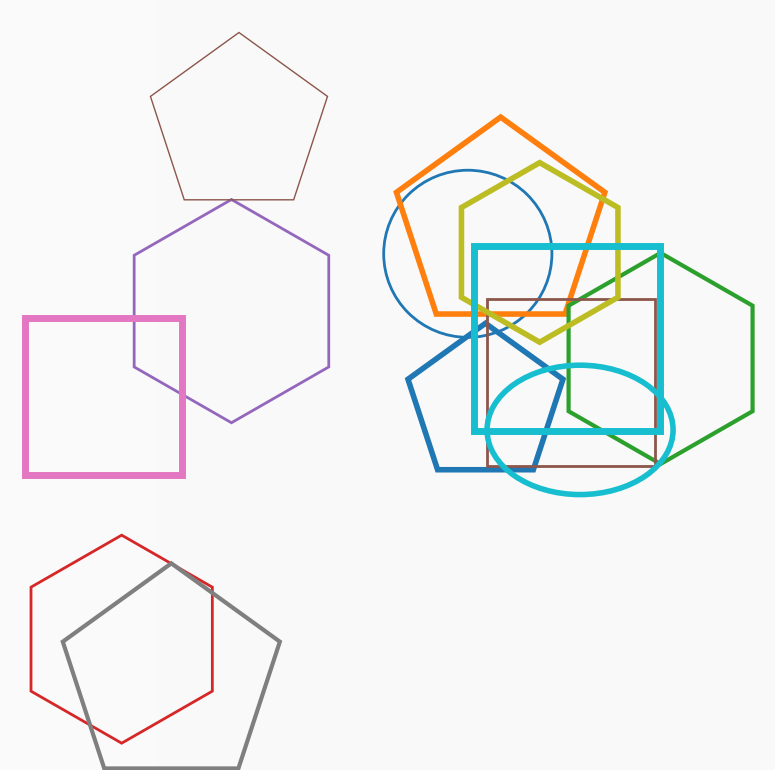[{"shape": "pentagon", "thickness": 2, "radius": 0.53, "center": [0.626, 0.475]}, {"shape": "circle", "thickness": 1, "radius": 0.54, "center": [0.604, 0.67]}, {"shape": "pentagon", "thickness": 2, "radius": 0.71, "center": [0.646, 0.707]}, {"shape": "hexagon", "thickness": 1.5, "radius": 0.69, "center": [0.852, 0.534]}, {"shape": "hexagon", "thickness": 1, "radius": 0.68, "center": [0.157, 0.17]}, {"shape": "hexagon", "thickness": 1, "radius": 0.72, "center": [0.299, 0.596]}, {"shape": "square", "thickness": 1, "radius": 0.54, "center": [0.736, 0.503]}, {"shape": "pentagon", "thickness": 0.5, "radius": 0.6, "center": [0.308, 0.838]}, {"shape": "square", "thickness": 2.5, "radius": 0.51, "center": [0.133, 0.485]}, {"shape": "pentagon", "thickness": 1.5, "radius": 0.74, "center": [0.221, 0.121]}, {"shape": "hexagon", "thickness": 2, "radius": 0.58, "center": [0.696, 0.672]}, {"shape": "oval", "thickness": 2, "radius": 0.6, "center": [0.748, 0.442]}, {"shape": "square", "thickness": 2.5, "radius": 0.6, "center": [0.731, 0.56]}]